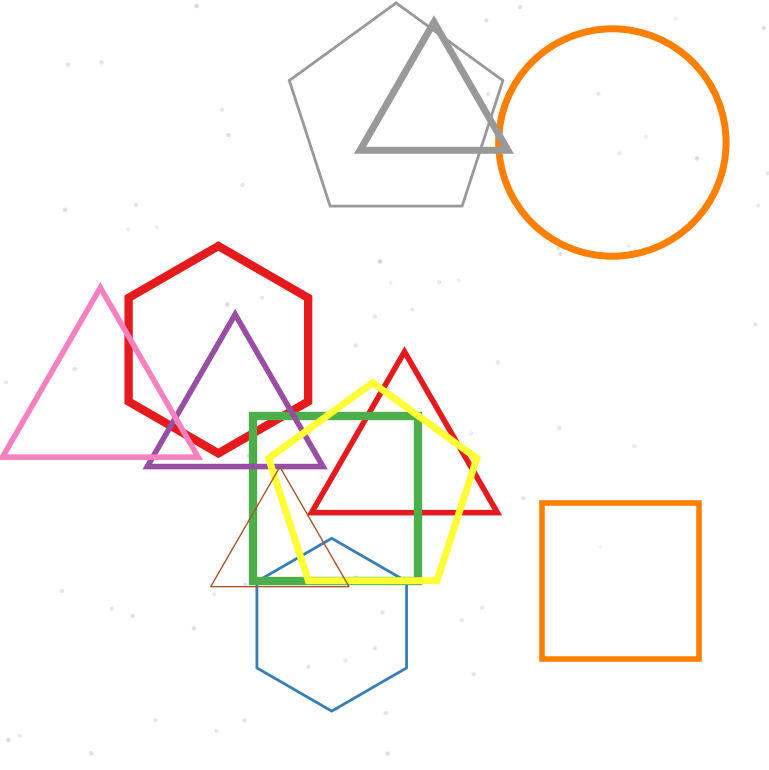[{"shape": "triangle", "thickness": 2, "radius": 0.7, "center": [0.525, 0.404]}, {"shape": "hexagon", "thickness": 3, "radius": 0.67, "center": [0.284, 0.546]}, {"shape": "hexagon", "thickness": 1, "radius": 0.56, "center": [0.431, 0.189]}, {"shape": "square", "thickness": 3, "radius": 0.54, "center": [0.435, 0.353]}, {"shape": "triangle", "thickness": 2, "radius": 0.66, "center": [0.305, 0.46]}, {"shape": "square", "thickness": 2, "radius": 0.51, "center": [0.806, 0.246]}, {"shape": "circle", "thickness": 2.5, "radius": 0.74, "center": [0.795, 0.815]}, {"shape": "pentagon", "thickness": 2.5, "radius": 0.71, "center": [0.484, 0.361]}, {"shape": "triangle", "thickness": 0.5, "radius": 0.52, "center": [0.363, 0.29]}, {"shape": "triangle", "thickness": 2, "radius": 0.73, "center": [0.13, 0.48]}, {"shape": "triangle", "thickness": 2.5, "radius": 0.55, "center": [0.564, 0.86]}, {"shape": "pentagon", "thickness": 1, "radius": 0.73, "center": [0.514, 0.85]}]